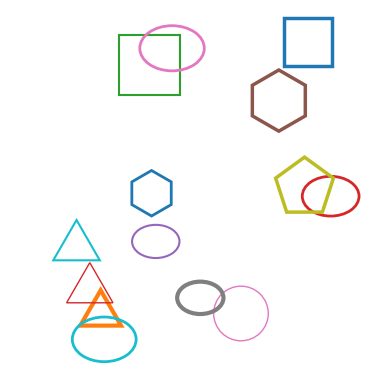[{"shape": "hexagon", "thickness": 2, "radius": 0.3, "center": [0.394, 0.498]}, {"shape": "square", "thickness": 2.5, "radius": 0.32, "center": [0.8, 0.891]}, {"shape": "triangle", "thickness": 3, "radius": 0.31, "center": [0.261, 0.185]}, {"shape": "square", "thickness": 1.5, "radius": 0.39, "center": [0.388, 0.832]}, {"shape": "oval", "thickness": 2, "radius": 0.37, "center": [0.859, 0.49]}, {"shape": "triangle", "thickness": 1, "radius": 0.35, "center": [0.233, 0.248]}, {"shape": "oval", "thickness": 1.5, "radius": 0.31, "center": [0.405, 0.373]}, {"shape": "hexagon", "thickness": 2.5, "radius": 0.4, "center": [0.724, 0.739]}, {"shape": "circle", "thickness": 1, "radius": 0.35, "center": [0.626, 0.186]}, {"shape": "oval", "thickness": 2, "radius": 0.42, "center": [0.447, 0.875]}, {"shape": "oval", "thickness": 3, "radius": 0.3, "center": [0.52, 0.226]}, {"shape": "pentagon", "thickness": 2.5, "radius": 0.39, "center": [0.791, 0.513]}, {"shape": "triangle", "thickness": 1.5, "radius": 0.35, "center": [0.199, 0.359]}, {"shape": "oval", "thickness": 2, "radius": 0.41, "center": [0.271, 0.119]}]